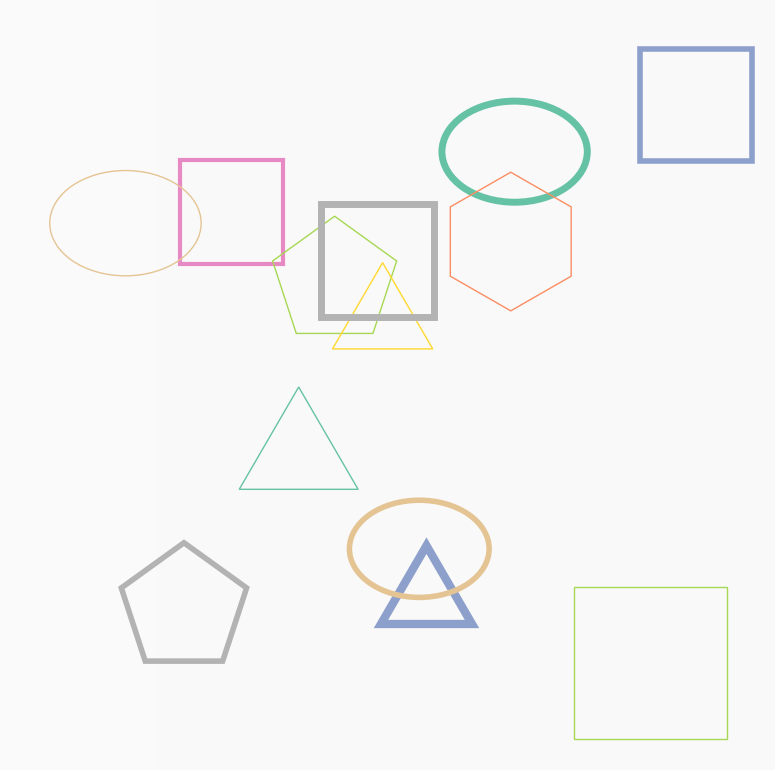[{"shape": "triangle", "thickness": 0.5, "radius": 0.44, "center": [0.385, 0.409]}, {"shape": "oval", "thickness": 2.5, "radius": 0.47, "center": [0.664, 0.803]}, {"shape": "hexagon", "thickness": 0.5, "radius": 0.45, "center": [0.659, 0.686]}, {"shape": "triangle", "thickness": 3, "radius": 0.34, "center": [0.55, 0.224]}, {"shape": "square", "thickness": 2, "radius": 0.36, "center": [0.898, 0.863]}, {"shape": "square", "thickness": 1.5, "radius": 0.34, "center": [0.299, 0.725]}, {"shape": "square", "thickness": 0.5, "radius": 0.49, "center": [0.839, 0.14]}, {"shape": "pentagon", "thickness": 0.5, "radius": 0.42, "center": [0.432, 0.635]}, {"shape": "triangle", "thickness": 0.5, "radius": 0.37, "center": [0.494, 0.584]}, {"shape": "oval", "thickness": 2, "radius": 0.45, "center": [0.541, 0.287]}, {"shape": "oval", "thickness": 0.5, "radius": 0.49, "center": [0.162, 0.71]}, {"shape": "pentagon", "thickness": 2, "radius": 0.42, "center": [0.237, 0.21]}, {"shape": "square", "thickness": 2.5, "radius": 0.37, "center": [0.487, 0.662]}]